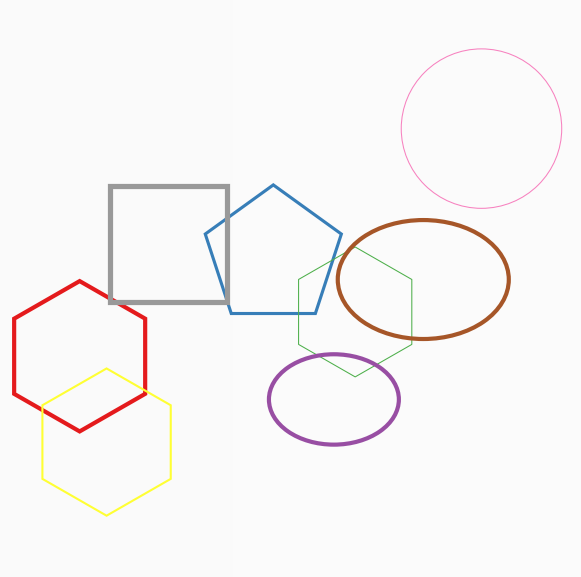[{"shape": "hexagon", "thickness": 2, "radius": 0.65, "center": [0.137, 0.382]}, {"shape": "pentagon", "thickness": 1.5, "radius": 0.62, "center": [0.47, 0.556]}, {"shape": "hexagon", "thickness": 0.5, "radius": 0.56, "center": [0.611, 0.459]}, {"shape": "oval", "thickness": 2, "radius": 0.56, "center": [0.574, 0.307]}, {"shape": "hexagon", "thickness": 1, "radius": 0.64, "center": [0.183, 0.234]}, {"shape": "oval", "thickness": 2, "radius": 0.74, "center": [0.728, 0.515]}, {"shape": "circle", "thickness": 0.5, "radius": 0.69, "center": [0.828, 0.776]}, {"shape": "square", "thickness": 2.5, "radius": 0.5, "center": [0.29, 0.576]}]